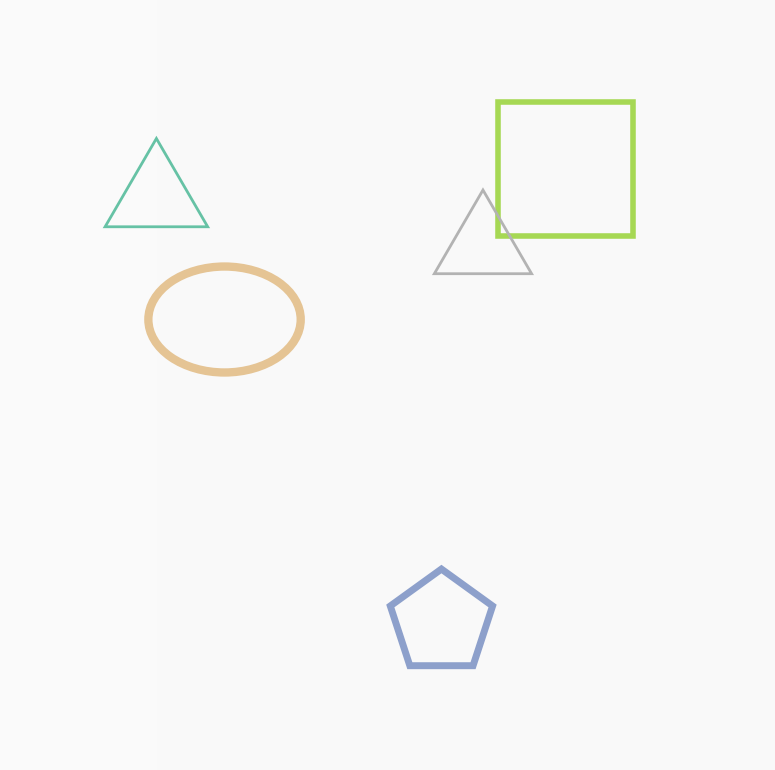[{"shape": "triangle", "thickness": 1, "radius": 0.38, "center": [0.202, 0.744]}, {"shape": "pentagon", "thickness": 2.5, "radius": 0.35, "center": [0.57, 0.192]}, {"shape": "square", "thickness": 2, "radius": 0.43, "center": [0.729, 0.78]}, {"shape": "oval", "thickness": 3, "radius": 0.49, "center": [0.29, 0.585]}, {"shape": "triangle", "thickness": 1, "radius": 0.36, "center": [0.623, 0.681]}]